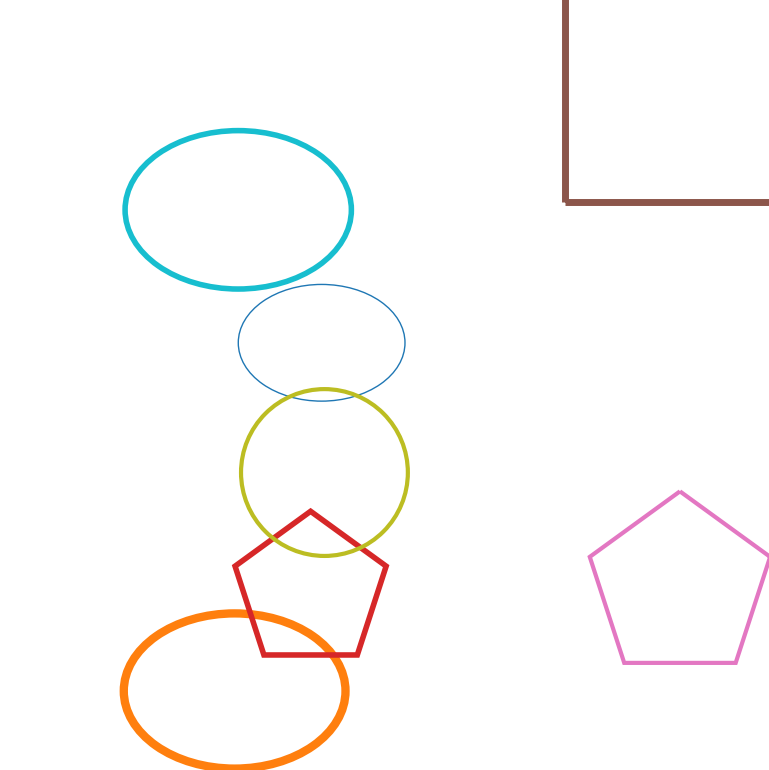[{"shape": "oval", "thickness": 0.5, "radius": 0.54, "center": [0.418, 0.555]}, {"shape": "oval", "thickness": 3, "radius": 0.72, "center": [0.305, 0.103]}, {"shape": "pentagon", "thickness": 2, "radius": 0.52, "center": [0.403, 0.233]}, {"shape": "square", "thickness": 2.5, "radius": 0.75, "center": [0.884, 0.888]}, {"shape": "pentagon", "thickness": 1.5, "radius": 0.62, "center": [0.883, 0.239]}, {"shape": "circle", "thickness": 1.5, "radius": 0.54, "center": [0.421, 0.386]}, {"shape": "oval", "thickness": 2, "radius": 0.73, "center": [0.309, 0.728]}]